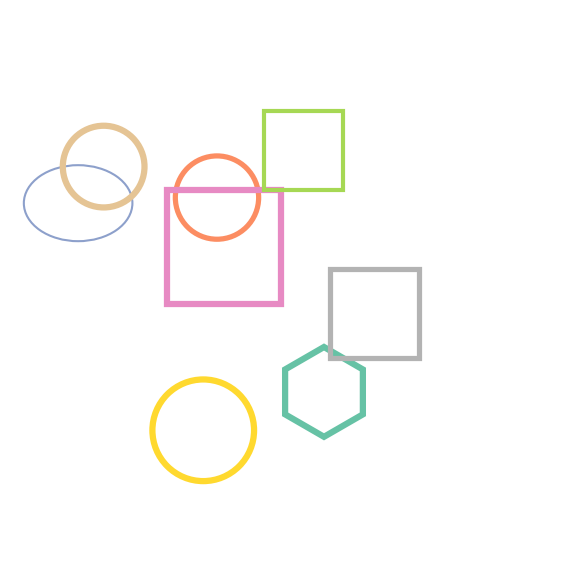[{"shape": "hexagon", "thickness": 3, "radius": 0.39, "center": [0.561, 0.321]}, {"shape": "circle", "thickness": 2.5, "radius": 0.36, "center": [0.376, 0.657]}, {"shape": "oval", "thickness": 1, "radius": 0.47, "center": [0.135, 0.647]}, {"shape": "square", "thickness": 3, "radius": 0.49, "center": [0.388, 0.572]}, {"shape": "square", "thickness": 2, "radius": 0.34, "center": [0.526, 0.738]}, {"shape": "circle", "thickness": 3, "radius": 0.44, "center": [0.352, 0.254]}, {"shape": "circle", "thickness": 3, "radius": 0.35, "center": [0.179, 0.711]}, {"shape": "square", "thickness": 2.5, "radius": 0.39, "center": [0.648, 0.457]}]